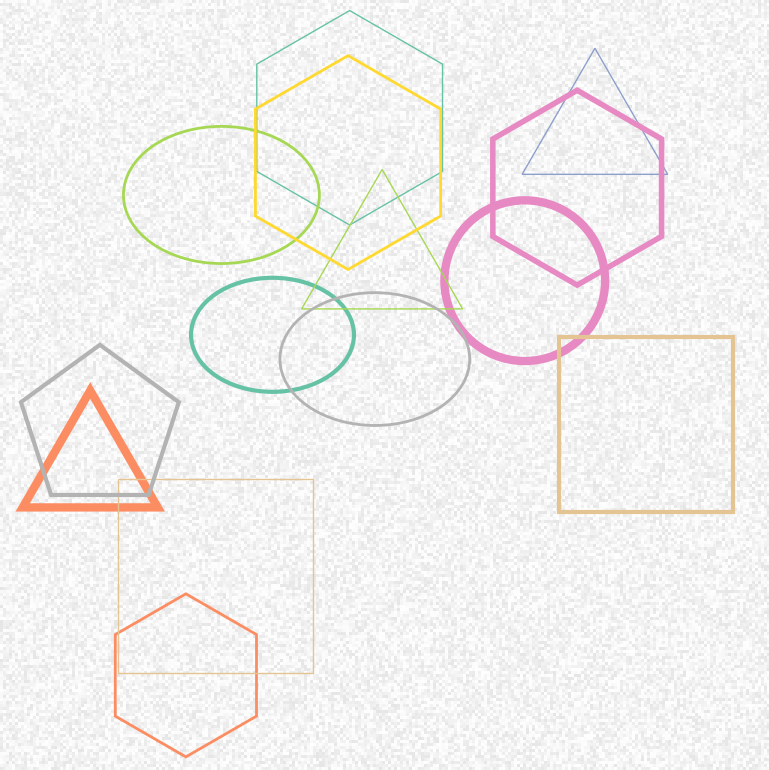[{"shape": "hexagon", "thickness": 0.5, "radius": 0.7, "center": [0.454, 0.847]}, {"shape": "oval", "thickness": 1.5, "radius": 0.53, "center": [0.354, 0.565]}, {"shape": "triangle", "thickness": 3, "radius": 0.51, "center": [0.117, 0.392]}, {"shape": "hexagon", "thickness": 1, "radius": 0.53, "center": [0.241, 0.123]}, {"shape": "triangle", "thickness": 0.5, "radius": 0.55, "center": [0.773, 0.828]}, {"shape": "circle", "thickness": 3, "radius": 0.52, "center": [0.682, 0.635]}, {"shape": "hexagon", "thickness": 2, "radius": 0.63, "center": [0.75, 0.756]}, {"shape": "oval", "thickness": 1, "radius": 0.64, "center": [0.288, 0.747]}, {"shape": "triangle", "thickness": 0.5, "radius": 0.6, "center": [0.496, 0.659]}, {"shape": "hexagon", "thickness": 1, "radius": 0.69, "center": [0.452, 0.789]}, {"shape": "square", "thickness": 0.5, "radius": 0.63, "center": [0.28, 0.252]}, {"shape": "square", "thickness": 1.5, "radius": 0.57, "center": [0.839, 0.448]}, {"shape": "oval", "thickness": 1, "radius": 0.62, "center": [0.487, 0.534]}, {"shape": "pentagon", "thickness": 1.5, "radius": 0.54, "center": [0.13, 0.444]}]